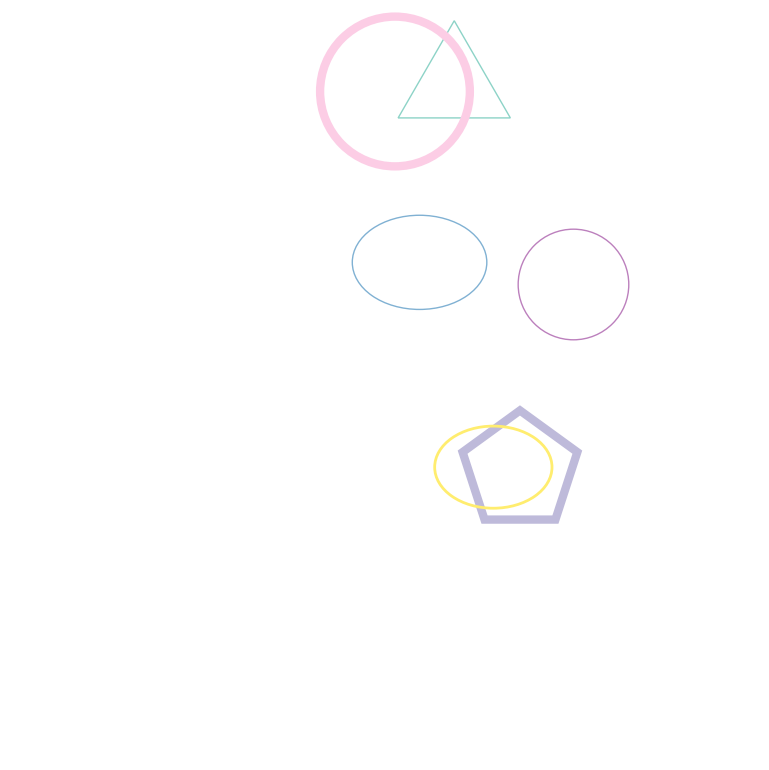[{"shape": "triangle", "thickness": 0.5, "radius": 0.42, "center": [0.59, 0.889]}, {"shape": "pentagon", "thickness": 3, "radius": 0.39, "center": [0.675, 0.389]}, {"shape": "oval", "thickness": 0.5, "radius": 0.44, "center": [0.545, 0.659]}, {"shape": "circle", "thickness": 3, "radius": 0.49, "center": [0.513, 0.881]}, {"shape": "circle", "thickness": 0.5, "radius": 0.36, "center": [0.745, 0.631]}, {"shape": "oval", "thickness": 1, "radius": 0.38, "center": [0.641, 0.393]}]